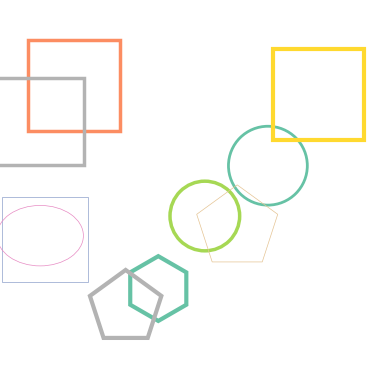[{"shape": "hexagon", "thickness": 3, "radius": 0.42, "center": [0.411, 0.251]}, {"shape": "circle", "thickness": 2, "radius": 0.51, "center": [0.696, 0.57]}, {"shape": "square", "thickness": 2.5, "radius": 0.6, "center": [0.191, 0.778]}, {"shape": "square", "thickness": 0.5, "radius": 0.55, "center": [0.117, 0.378]}, {"shape": "oval", "thickness": 0.5, "radius": 0.56, "center": [0.104, 0.388]}, {"shape": "circle", "thickness": 2.5, "radius": 0.45, "center": [0.532, 0.439]}, {"shape": "square", "thickness": 3, "radius": 0.59, "center": [0.827, 0.755]}, {"shape": "pentagon", "thickness": 0.5, "radius": 0.55, "center": [0.616, 0.409]}, {"shape": "pentagon", "thickness": 3, "radius": 0.49, "center": [0.326, 0.201]}, {"shape": "square", "thickness": 2.5, "radius": 0.56, "center": [0.105, 0.684]}]